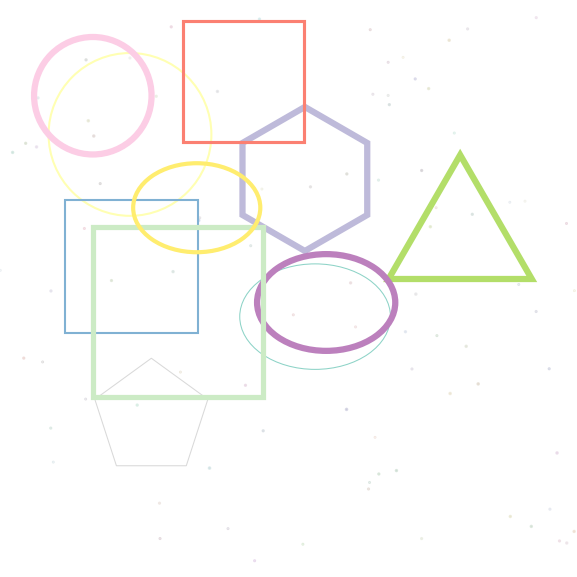[{"shape": "oval", "thickness": 0.5, "radius": 0.65, "center": [0.546, 0.451]}, {"shape": "circle", "thickness": 1, "radius": 0.7, "center": [0.225, 0.766]}, {"shape": "hexagon", "thickness": 3, "radius": 0.62, "center": [0.528, 0.689]}, {"shape": "square", "thickness": 1.5, "radius": 0.52, "center": [0.421, 0.859]}, {"shape": "square", "thickness": 1, "radius": 0.57, "center": [0.228, 0.538]}, {"shape": "triangle", "thickness": 3, "radius": 0.72, "center": [0.797, 0.588]}, {"shape": "circle", "thickness": 3, "radius": 0.51, "center": [0.161, 0.833]}, {"shape": "pentagon", "thickness": 0.5, "radius": 0.51, "center": [0.262, 0.276]}, {"shape": "oval", "thickness": 3, "radius": 0.6, "center": [0.565, 0.475]}, {"shape": "square", "thickness": 2.5, "radius": 0.74, "center": [0.308, 0.459]}, {"shape": "oval", "thickness": 2, "radius": 0.55, "center": [0.341, 0.639]}]